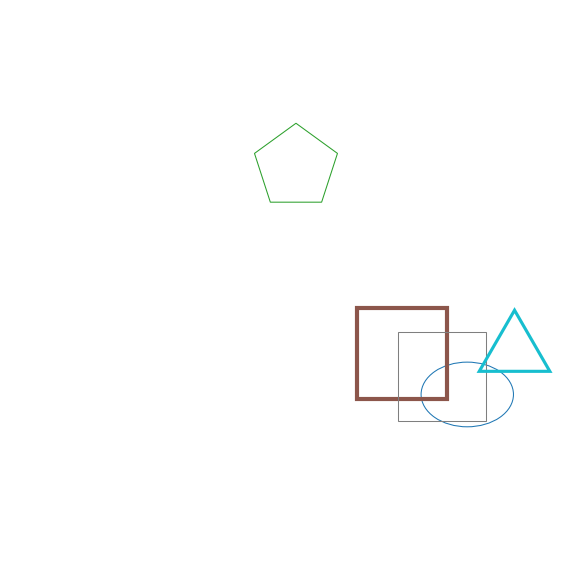[{"shape": "oval", "thickness": 0.5, "radius": 0.4, "center": [0.809, 0.316]}, {"shape": "pentagon", "thickness": 0.5, "radius": 0.38, "center": [0.513, 0.71]}, {"shape": "square", "thickness": 2, "radius": 0.39, "center": [0.696, 0.387]}, {"shape": "square", "thickness": 0.5, "radius": 0.38, "center": [0.765, 0.347]}, {"shape": "triangle", "thickness": 1.5, "radius": 0.35, "center": [0.891, 0.391]}]